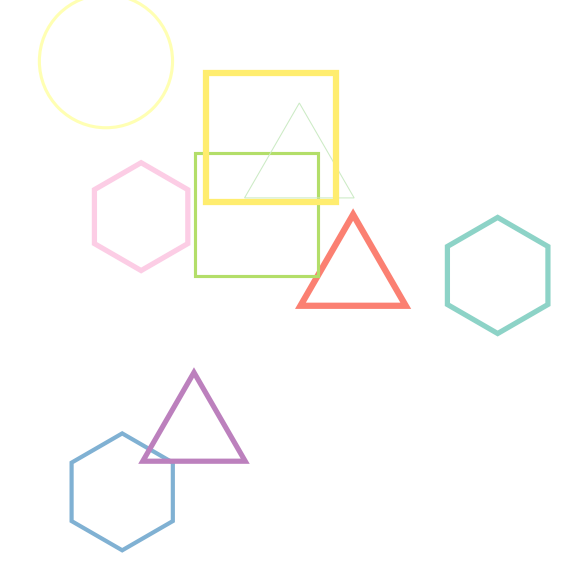[{"shape": "hexagon", "thickness": 2.5, "radius": 0.5, "center": [0.862, 0.522]}, {"shape": "circle", "thickness": 1.5, "radius": 0.58, "center": [0.183, 0.893]}, {"shape": "triangle", "thickness": 3, "radius": 0.53, "center": [0.611, 0.522]}, {"shape": "hexagon", "thickness": 2, "radius": 0.51, "center": [0.212, 0.147]}, {"shape": "square", "thickness": 1.5, "radius": 0.53, "center": [0.445, 0.628]}, {"shape": "hexagon", "thickness": 2.5, "radius": 0.47, "center": [0.244, 0.624]}, {"shape": "triangle", "thickness": 2.5, "radius": 0.51, "center": [0.336, 0.252]}, {"shape": "triangle", "thickness": 0.5, "radius": 0.55, "center": [0.518, 0.711]}, {"shape": "square", "thickness": 3, "radius": 0.56, "center": [0.469, 0.761]}]